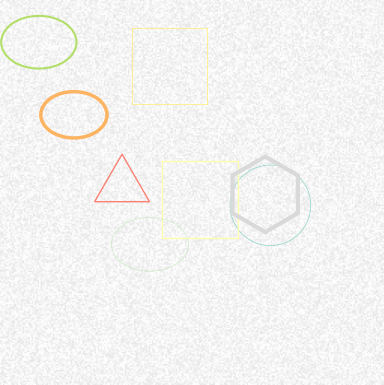[{"shape": "circle", "thickness": 0.5, "radius": 0.52, "center": [0.702, 0.467]}, {"shape": "square", "thickness": 1, "radius": 0.5, "center": [0.52, 0.482]}, {"shape": "triangle", "thickness": 1, "radius": 0.41, "center": [0.317, 0.517]}, {"shape": "oval", "thickness": 2.5, "radius": 0.43, "center": [0.192, 0.702]}, {"shape": "oval", "thickness": 1.5, "radius": 0.49, "center": [0.101, 0.89]}, {"shape": "hexagon", "thickness": 3, "radius": 0.49, "center": [0.689, 0.495]}, {"shape": "oval", "thickness": 0.5, "radius": 0.5, "center": [0.39, 0.365]}, {"shape": "square", "thickness": 0.5, "radius": 0.49, "center": [0.44, 0.829]}]